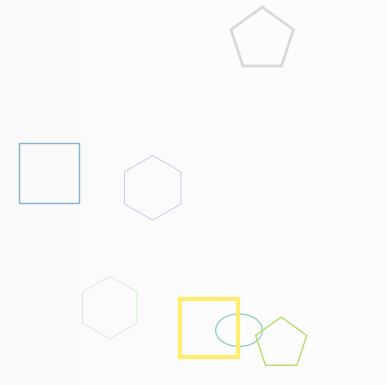[{"shape": "oval", "thickness": 1, "radius": 0.3, "center": [0.617, 0.142]}, {"shape": "hexagon", "thickness": 0.5, "radius": 0.42, "center": [0.394, 0.512]}, {"shape": "square", "thickness": 1, "radius": 0.39, "center": [0.127, 0.55]}, {"shape": "pentagon", "thickness": 1, "radius": 0.35, "center": [0.726, 0.107]}, {"shape": "pentagon", "thickness": 2, "radius": 0.42, "center": [0.677, 0.897]}, {"shape": "hexagon", "thickness": 0.5, "radius": 0.41, "center": [0.283, 0.201]}, {"shape": "square", "thickness": 3, "radius": 0.37, "center": [0.54, 0.148]}]